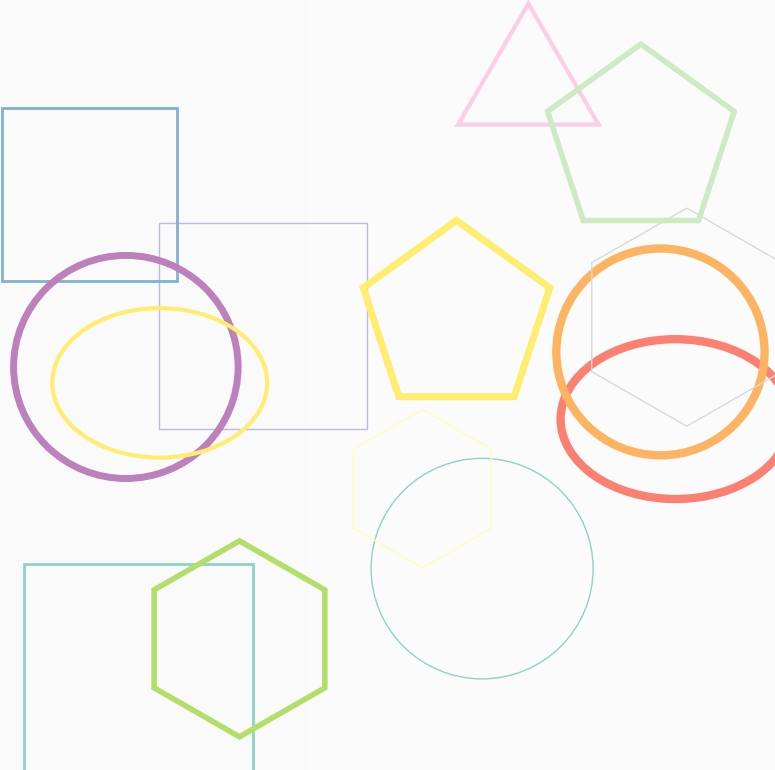[{"shape": "circle", "thickness": 0.5, "radius": 0.72, "center": [0.622, 0.262]}, {"shape": "square", "thickness": 1, "radius": 0.74, "center": [0.178, 0.119]}, {"shape": "hexagon", "thickness": 0.5, "radius": 0.51, "center": [0.545, 0.365]}, {"shape": "square", "thickness": 0.5, "radius": 0.67, "center": [0.339, 0.577]}, {"shape": "oval", "thickness": 3, "radius": 0.74, "center": [0.872, 0.456]}, {"shape": "square", "thickness": 1, "radius": 0.56, "center": [0.115, 0.748]}, {"shape": "circle", "thickness": 3, "radius": 0.67, "center": [0.852, 0.543]}, {"shape": "hexagon", "thickness": 2, "radius": 0.64, "center": [0.309, 0.17]}, {"shape": "triangle", "thickness": 1.5, "radius": 0.52, "center": [0.682, 0.891]}, {"shape": "hexagon", "thickness": 0.5, "radius": 0.71, "center": [0.886, 0.588]}, {"shape": "circle", "thickness": 2.5, "radius": 0.72, "center": [0.162, 0.523]}, {"shape": "pentagon", "thickness": 2, "radius": 0.63, "center": [0.827, 0.816]}, {"shape": "pentagon", "thickness": 2.5, "radius": 0.63, "center": [0.589, 0.587]}, {"shape": "oval", "thickness": 1.5, "radius": 0.69, "center": [0.206, 0.503]}]